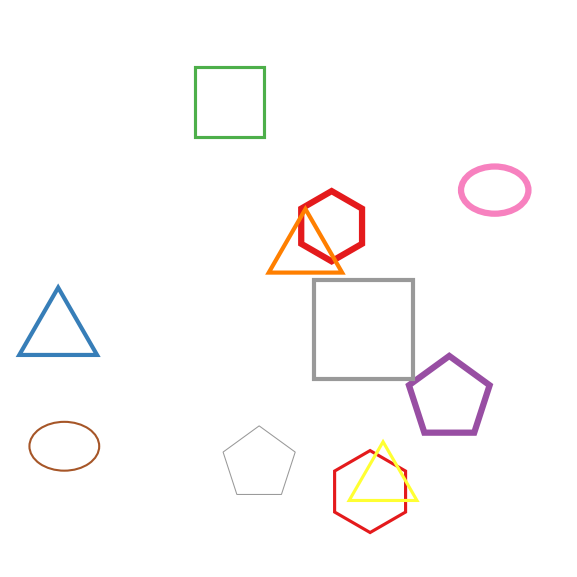[{"shape": "hexagon", "thickness": 1.5, "radius": 0.35, "center": [0.641, 0.148]}, {"shape": "hexagon", "thickness": 3, "radius": 0.3, "center": [0.574, 0.607]}, {"shape": "triangle", "thickness": 2, "radius": 0.39, "center": [0.101, 0.423]}, {"shape": "square", "thickness": 1.5, "radius": 0.3, "center": [0.398, 0.822]}, {"shape": "pentagon", "thickness": 3, "radius": 0.37, "center": [0.778, 0.309]}, {"shape": "triangle", "thickness": 2, "radius": 0.37, "center": [0.529, 0.564]}, {"shape": "triangle", "thickness": 1.5, "radius": 0.34, "center": [0.663, 0.166]}, {"shape": "oval", "thickness": 1, "radius": 0.3, "center": [0.111, 0.226]}, {"shape": "oval", "thickness": 3, "radius": 0.29, "center": [0.857, 0.67]}, {"shape": "square", "thickness": 2, "radius": 0.43, "center": [0.63, 0.428]}, {"shape": "pentagon", "thickness": 0.5, "radius": 0.33, "center": [0.449, 0.196]}]